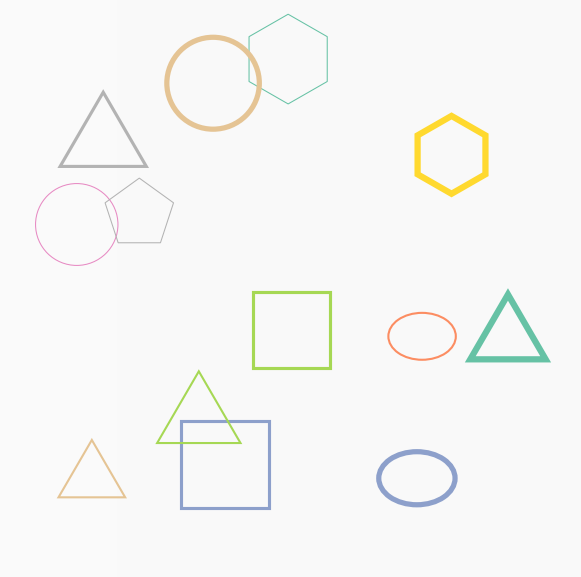[{"shape": "hexagon", "thickness": 0.5, "radius": 0.39, "center": [0.496, 0.897]}, {"shape": "triangle", "thickness": 3, "radius": 0.37, "center": [0.874, 0.414]}, {"shape": "oval", "thickness": 1, "radius": 0.29, "center": [0.726, 0.417]}, {"shape": "oval", "thickness": 2.5, "radius": 0.33, "center": [0.717, 0.171]}, {"shape": "square", "thickness": 1.5, "radius": 0.38, "center": [0.387, 0.194]}, {"shape": "circle", "thickness": 0.5, "radius": 0.35, "center": [0.132, 0.61]}, {"shape": "square", "thickness": 1.5, "radius": 0.33, "center": [0.501, 0.428]}, {"shape": "triangle", "thickness": 1, "radius": 0.41, "center": [0.342, 0.273]}, {"shape": "hexagon", "thickness": 3, "radius": 0.34, "center": [0.777, 0.731]}, {"shape": "triangle", "thickness": 1, "radius": 0.33, "center": [0.158, 0.171]}, {"shape": "circle", "thickness": 2.5, "radius": 0.4, "center": [0.367, 0.855]}, {"shape": "triangle", "thickness": 1.5, "radius": 0.43, "center": [0.178, 0.754]}, {"shape": "pentagon", "thickness": 0.5, "radius": 0.31, "center": [0.24, 0.629]}]